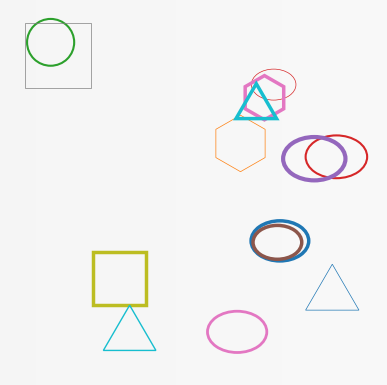[{"shape": "oval", "thickness": 2.5, "radius": 0.37, "center": [0.722, 0.374]}, {"shape": "triangle", "thickness": 0.5, "radius": 0.4, "center": [0.858, 0.234]}, {"shape": "hexagon", "thickness": 0.5, "radius": 0.37, "center": [0.621, 0.627]}, {"shape": "circle", "thickness": 1.5, "radius": 0.3, "center": [0.131, 0.89]}, {"shape": "oval", "thickness": 0.5, "radius": 0.29, "center": [0.706, 0.78]}, {"shape": "oval", "thickness": 1.5, "radius": 0.4, "center": [0.868, 0.593]}, {"shape": "oval", "thickness": 3, "radius": 0.4, "center": [0.811, 0.588]}, {"shape": "oval", "thickness": 2.5, "radius": 0.31, "center": [0.716, 0.371]}, {"shape": "hexagon", "thickness": 2.5, "radius": 0.29, "center": [0.682, 0.746]}, {"shape": "oval", "thickness": 2, "radius": 0.38, "center": [0.612, 0.138]}, {"shape": "square", "thickness": 0.5, "radius": 0.43, "center": [0.149, 0.856]}, {"shape": "square", "thickness": 2.5, "radius": 0.34, "center": [0.309, 0.277]}, {"shape": "triangle", "thickness": 2.5, "radius": 0.3, "center": [0.661, 0.722]}, {"shape": "triangle", "thickness": 1, "radius": 0.39, "center": [0.335, 0.129]}]